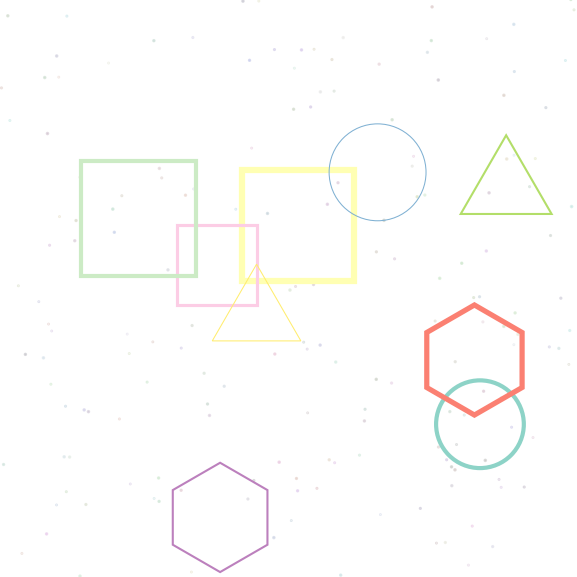[{"shape": "circle", "thickness": 2, "radius": 0.38, "center": [0.831, 0.265]}, {"shape": "square", "thickness": 3, "radius": 0.48, "center": [0.516, 0.608]}, {"shape": "hexagon", "thickness": 2.5, "radius": 0.48, "center": [0.822, 0.376]}, {"shape": "circle", "thickness": 0.5, "radius": 0.42, "center": [0.654, 0.701]}, {"shape": "triangle", "thickness": 1, "radius": 0.45, "center": [0.876, 0.674]}, {"shape": "square", "thickness": 1.5, "radius": 0.34, "center": [0.376, 0.54]}, {"shape": "hexagon", "thickness": 1, "radius": 0.47, "center": [0.381, 0.103]}, {"shape": "square", "thickness": 2, "radius": 0.5, "center": [0.239, 0.621]}, {"shape": "triangle", "thickness": 0.5, "radius": 0.44, "center": [0.444, 0.453]}]